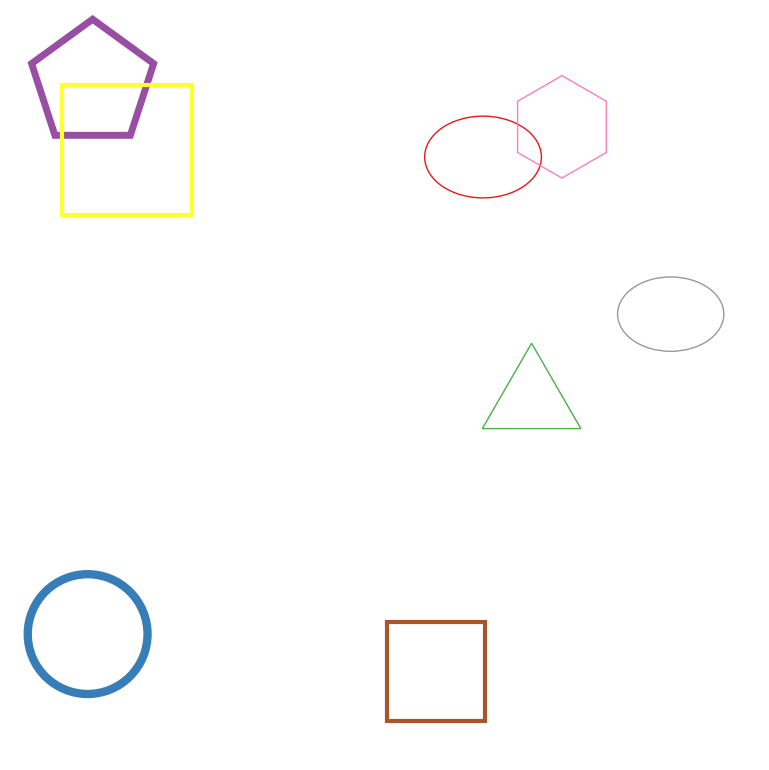[{"shape": "oval", "thickness": 0.5, "radius": 0.38, "center": [0.627, 0.796]}, {"shape": "circle", "thickness": 3, "radius": 0.39, "center": [0.114, 0.177]}, {"shape": "triangle", "thickness": 0.5, "radius": 0.37, "center": [0.69, 0.48]}, {"shape": "pentagon", "thickness": 2.5, "radius": 0.42, "center": [0.12, 0.892]}, {"shape": "square", "thickness": 1.5, "radius": 0.42, "center": [0.165, 0.805]}, {"shape": "square", "thickness": 1.5, "radius": 0.32, "center": [0.566, 0.128]}, {"shape": "hexagon", "thickness": 0.5, "radius": 0.33, "center": [0.73, 0.835]}, {"shape": "oval", "thickness": 0.5, "radius": 0.34, "center": [0.871, 0.592]}]